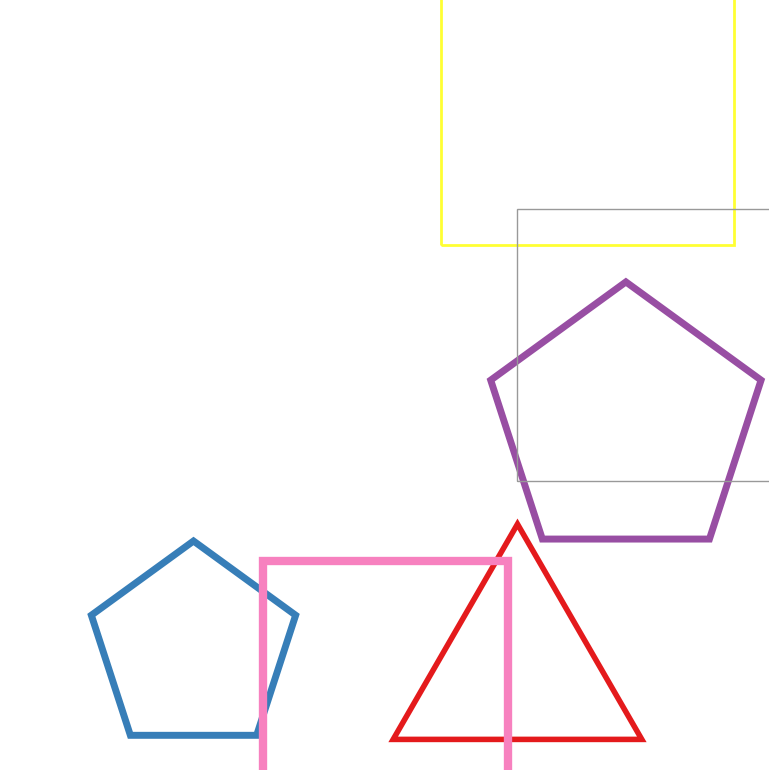[{"shape": "triangle", "thickness": 2, "radius": 0.93, "center": [0.672, 0.133]}, {"shape": "pentagon", "thickness": 2.5, "radius": 0.7, "center": [0.251, 0.158]}, {"shape": "pentagon", "thickness": 2.5, "radius": 0.92, "center": [0.813, 0.449]}, {"shape": "square", "thickness": 1, "radius": 0.95, "center": [0.763, 0.873]}, {"shape": "square", "thickness": 3, "radius": 0.8, "center": [0.501, 0.113]}, {"shape": "square", "thickness": 0.5, "radius": 0.88, "center": [0.847, 0.552]}]